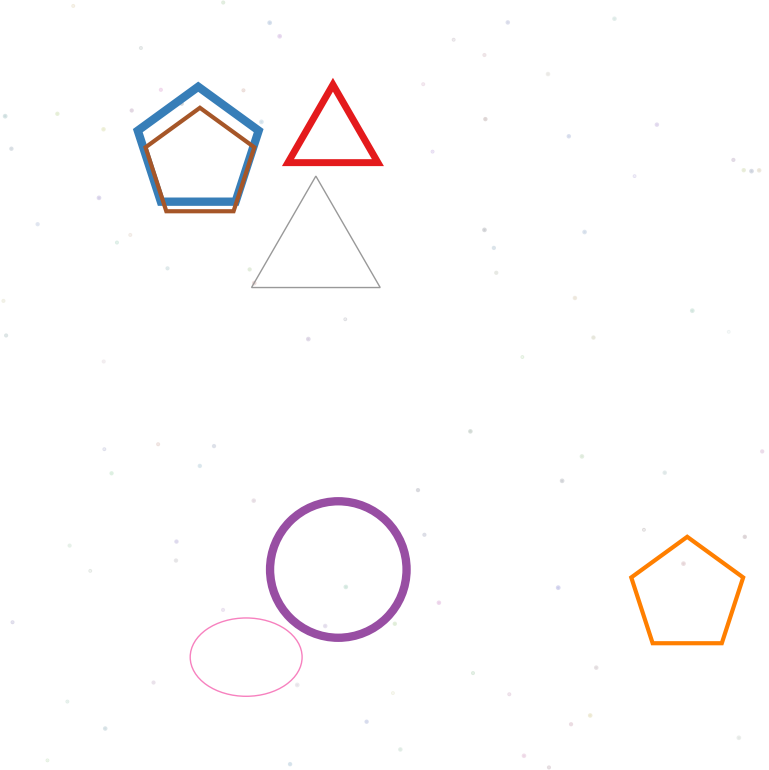[{"shape": "triangle", "thickness": 2.5, "radius": 0.34, "center": [0.432, 0.823]}, {"shape": "pentagon", "thickness": 3, "radius": 0.41, "center": [0.257, 0.805]}, {"shape": "circle", "thickness": 3, "radius": 0.44, "center": [0.439, 0.26]}, {"shape": "pentagon", "thickness": 1.5, "radius": 0.38, "center": [0.892, 0.226]}, {"shape": "pentagon", "thickness": 1.5, "radius": 0.37, "center": [0.26, 0.786]}, {"shape": "oval", "thickness": 0.5, "radius": 0.36, "center": [0.32, 0.147]}, {"shape": "triangle", "thickness": 0.5, "radius": 0.48, "center": [0.41, 0.675]}]